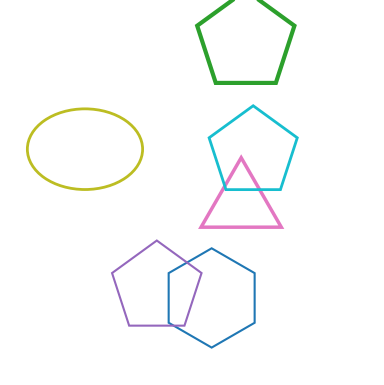[{"shape": "hexagon", "thickness": 1.5, "radius": 0.64, "center": [0.55, 0.226]}, {"shape": "pentagon", "thickness": 3, "radius": 0.66, "center": [0.638, 0.892]}, {"shape": "pentagon", "thickness": 1.5, "radius": 0.61, "center": [0.407, 0.253]}, {"shape": "triangle", "thickness": 2.5, "radius": 0.6, "center": [0.626, 0.47]}, {"shape": "oval", "thickness": 2, "radius": 0.75, "center": [0.221, 0.612]}, {"shape": "pentagon", "thickness": 2, "radius": 0.6, "center": [0.658, 0.605]}]